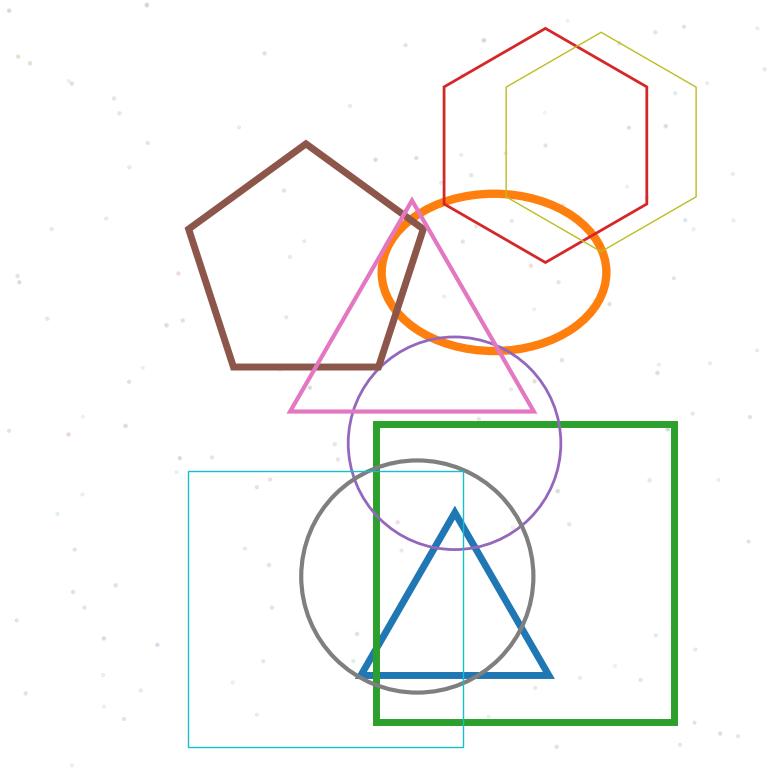[{"shape": "triangle", "thickness": 2.5, "radius": 0.71, "center": [0.591, 0.193]}, {"shape": "oval", "thickness": 3, "radius": 0.73, "center": [0.642, 0.646]}, {"shape": "square", "thickness": 2.5, "radius": 0.97, "center": [0.681, 0.256]}, {"shape": "hexagon", "thickness": 1, "radius": 0.76, "center": [0.708, 0.811]}, {"shape": "circle", "thickness": 1, "radius": 0.69, "center": [0.59, 0.424]}, {"shape": "pentagon", "thickness": 2.5, "radius": 0.8, "center": [0.397, 0.653]}, {"shape": "triangle", "thickness": 1.5, "radius": 0.91, "center": [0.535, 0.557]}, {"shape": "circle", "thickness": 1.5, "radius": 0.75, "center": [0.542, 0.251]}, {"shape": "hexagon", "thickness": 0.5, "radius": 0.71, "center": [0.781, 0.816]}, {"shape": "square", "thickness": 0.5, "radius": 0.89, "center": [0.423, 0.209]}]